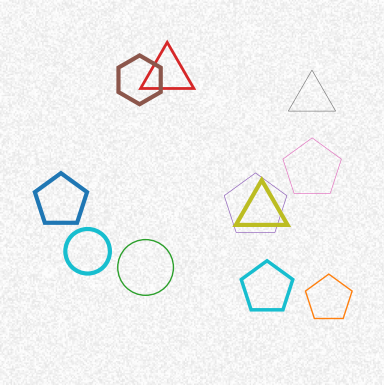[{"shape": "pentagon", "thickness": 3, "radius": 0.36, "center": [0.158, 0.479]}, {"shape": "pentagon", "thickness": 1, "radius": 0.32, "center": [0.854, 0.224]}, {"shape": "circle", "thickness": 1, "radius": 0.36, "center": [0.378, 0.305]}, {"shape": "triangle", "thickness": 2, "radius": 0.4, "center": [0.434, 0.81]}, {"shape": "pentagon", "thickness": 0.5, "radius": 0.43, "center": [0.664, 0.465]}, {"shape": "hexagon", "thickness": 3, "radius": 0.32, "center": [0.363, 0.793]}, {"shape": "pentagon", "thickness": 0.5, "radius": 0.4, "center": [0.811, 0.562]}, {"shape": "triangle", "thickness": 0.5, "radius": 0.36, "center": [0.81, 0.747]}, {"shape": "triangle", "thickness": 3, "radius": 0.39, "center": [0.68, 0.455]}, {"shape": "circle", "thickness": 3, "radius": 0.29, "center": [0.228, 0.347]}, {"shape": "pentagon", "thickness": 2.5, "radius": 0.35, "center": [0.694, 0.252]}]